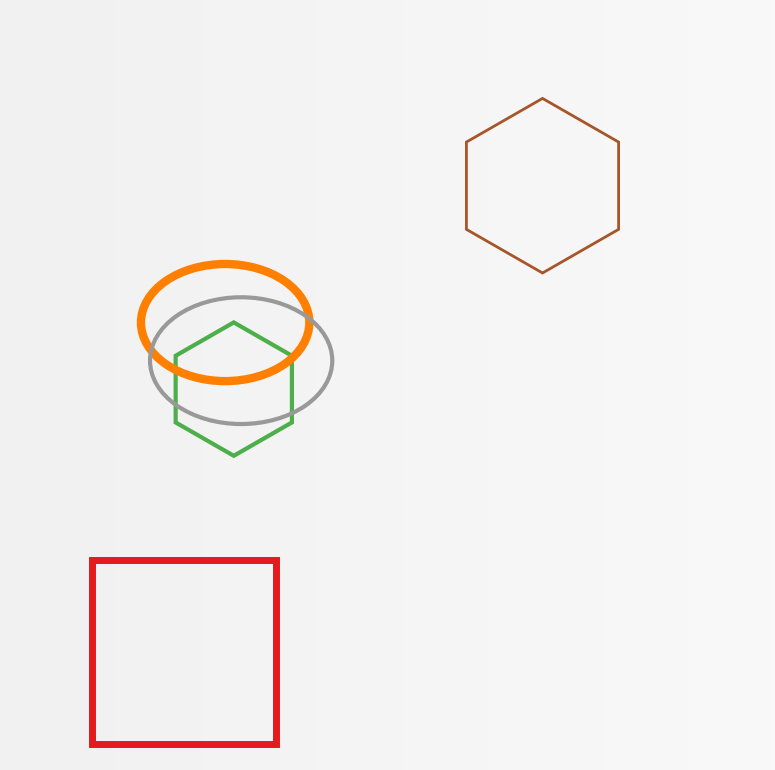[{"shape": "square", "thickness": 2.5, "radius": 0.59, "center": [0.237, 0.153]}, {"shape": "hexagon", "thickness": 1.5, "radius": 0.43, "center": [0.302, 0.495]}, {"shape": "oval", "thickness": 3, "radius": 0.54, "center": [0.291, 0.581]}, {"shape": "hexagon", "thickness": 1, "radius": 0.57, "center": [0.7, 0.759]}, {"shape": "oval", "thickness": 1.5, "radius": 0.59, "center": [0.311, 0.532]}]